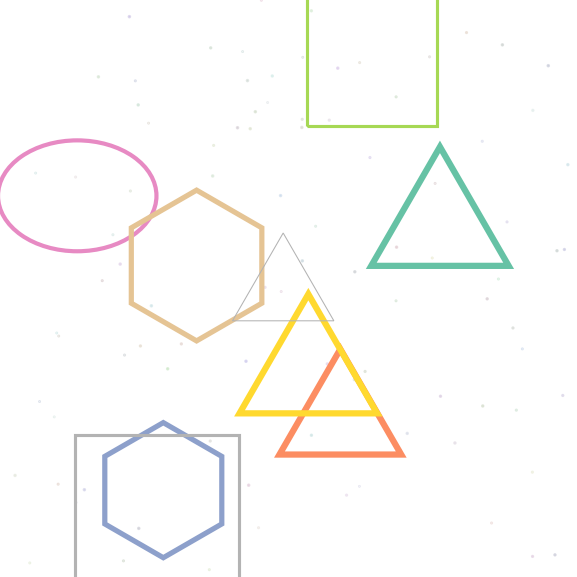[{"shape": "triangle", "thickness": 3, "radius": 0.69, "center": [0.762, 0.607]}, {"shape": "triangle", "thickness": 3, "radius": 0.61, "center": [0.589, 0.273]}, {"shape": "hexagon", "thickness": 2.5, "radius": 0.58, "center": [0.283, 0.15]}, {"shape": "oval", "thickness": 2, "radius": 0.69, "center": [0.134, 0.66]}, {"shape": "square", "thickness": 1.5, "radius": 0.56, "center": [0.644, 0.894]}, {"shape": "triangle", "thickness": 3, "radius": 0.69, "center": [0.534, 0.352]}, {"shape": "hexagon", "thickness": 2.5, "radius": 0.65, "center": [0.34, 0.539]}, {"shape": "triangle", "thickness": 0.5, "radius": 0.51, "center": [0.49, 0.494]}, {"shape": "square", "thickness": 1.5, "radius": 0.71, "center": [0.272, 0.103]}]